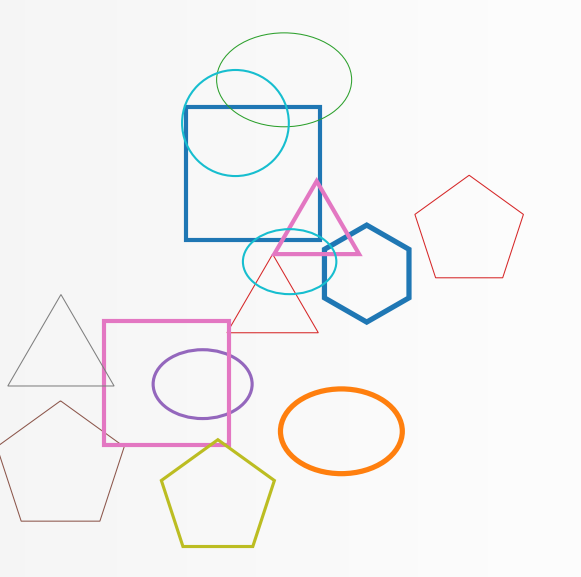[{"shape": "square", "thickness": 2, "radius": 0.58, "center": [0.435, 0.699]}, {"shape": "hexagon", "thickness": 2.5, "radius": 0.42, "center": [0.631, 0.525]}, {"shape": "oval", "thickness": 2.5, "radius": 0.52, "center": [0.587, 0.252]}, {"shape": "oval", "thickness": 0.5, "radius": 0.58, "center": [0.489, 0.861]}, {"shape": "triangle", "thickness": 0.5, "radius": 0.45, "center": [0.469, 0.468]}, {"shape": "pentagon", "thickness": 0.5, "radius": 0.49, "center": [0.807, 0.598]}, {"shape": "oval", "thickness": 1.5, "radius": 0.43, "center": [0.349, 0.334]}, {"shape": "pentagon", "thickness": 0.5, "radius": 0.58, "center": [0.104, 0.19]}, {"shape": "triangle", "thickness": 2, "radius": 0.42, "center": [0.545, 0.601]}, {"shape": "square", "thickness": 2, "radius": 0.54, "center": [0.286, 0.337]}, {"shape": "triangle", "thickness": 0.5, "radius": 0.53, "center": [0.105, 0.384]}, {"shape": "pentagon", "thickness": 1.5, "radius": 0.51, "center": [0.375, 0.135]}, {"shape": "oval", "thickness": 1, "radius": 0.4, "center": [0.498, 0.546]}, {"shape": "circle", "thickness": 1, "radius": 0.46, "center": [0.405, 0.786]}]